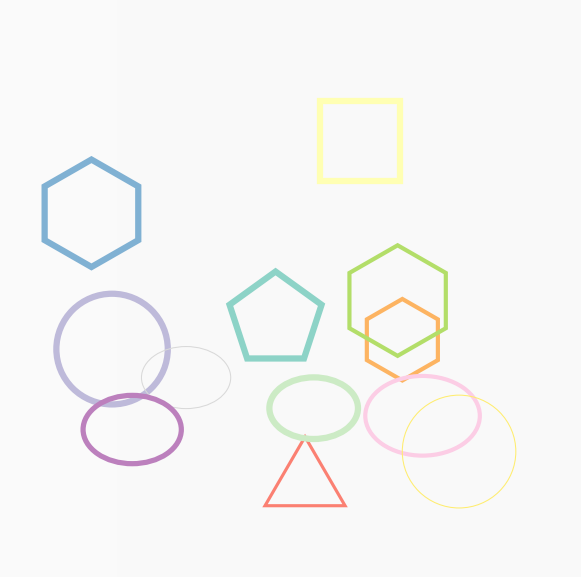[{"shape": "pentagon", "thickness": 3, "radius": 0.42, "center": [0.474, 0.446]}, {"shape": "square", "thickness": 3, "radius": 0.35, "center": [0.62, 0.756]}, {"shape": "circle", "thickness": 3, "radius": 0.48, "center": [0.193, 0.395]}, {"shape": "triangle", "thickness": 1.5, "radius": 0.4, "center": [0.525, 0.163]}, {"shape": "hexagon", "thickness": 3, "radius": 0.47, "center": [0.157, 0.63]}, {"shape": "hexagon", "thickness": 2, "radius": 0.35, "center": [0.692, 0.411]}, {"shape": "hexagon", "thickness": 2, "radius": 0.48, "center": [0.684, 0.479]}, {"shape": "oval", "thickness": 2, "radius": 0.49, "center": [0.727, 0.279]}, {"shape": "oval", "thickness": 0.5, "radius": 0.38, "center": [0.32, 0.345]}, {"shape": "oval", "thickness": 2.5, "radius": 0.42, "center": [0.227, 0.255]}, {"shape": "oval", "thickness": 3, "radius": 0.38, "center": [0.54, 0.292]}, {"shape": "circle", "thickness": 0.5, "radius": 0.49, "center": [0.79, 0.217]}]